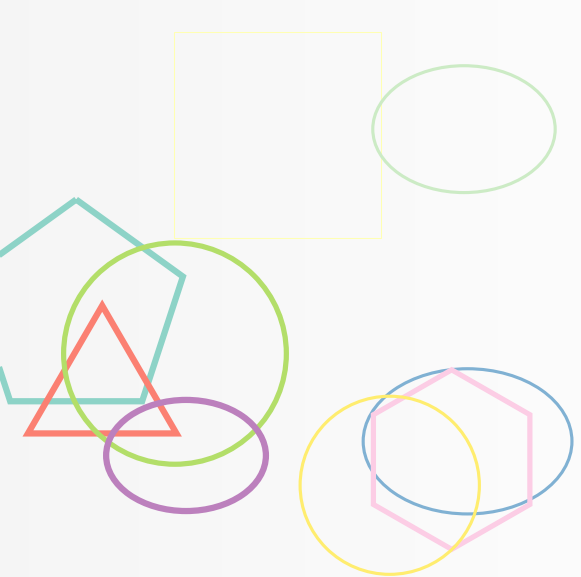[{"shape": "pentagon", "thickness": 3, "radius": 0.97, "center": [0.131, 0.461]}, {"shape": "square", "thickness": 0.5, "radius": 0.89, "center": [0.478, 0.766]}, {"shape": "triangle", "thickness": 3, "radius": 0.74, "center": [0.176, 0.322]}, {"shape": "oval", "thickness": 1.5, "radius": 0.9, "center": [0.804, 0.235]}, {"shape": "circle", "thickness": 2.5, "radius": 0.96, "center": [0.301, 0.387]}, {"shape": "hexagon", "thickness": 2.5, "radius": 0.78, "center": [0.777, 0.203]}, {"shape": "oval", "thickness": 3, "radius": 0.69, "center": [0.32, 0.21]}, {"shape": "oval", "thickness": 1.5, "radius": 0.78, "center": [0.798, 0.775]}, {"shape": "circle", "thickness": 1.5, "radius": 0.77, "center": [0.671, 0.159]}]